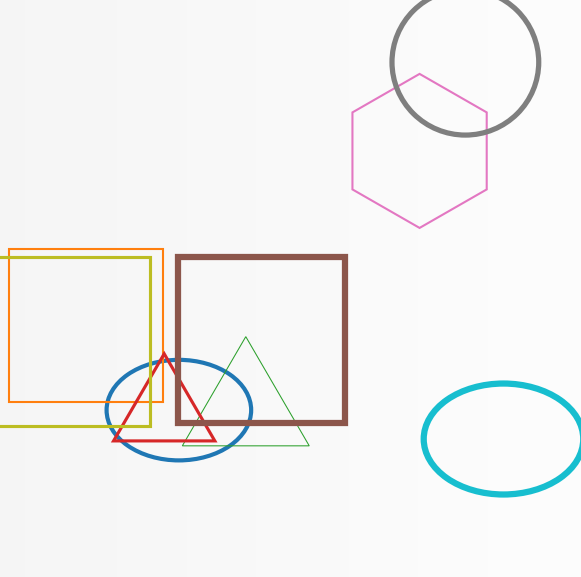[{"shape": "oval", "thickness": 2, "radius": 0.62, "center": [0.308, 0.289]}, {"shape": "square", "thickness": 1, "radius": 0.66, "center": [0.148, 0.436]}, {"shape": "triangle", "thickness": 0.5, "radius": 0.63, "center": [0.423, 0.29]}, {"shape": "triangle", "thickness": 1.5, "radius": 0.5, "center": [0.282, 0.286]}, {"shape": "square", "thickness": 3, "radius": 0.72, "center": [0.45, 0.411]}, {"shape": "hexagon", "thickness": 1, "radius": 0.67, "center": [0.722, 0.738]}, {"shape": "circle", "thickness": 2.5, "radius": 0.63, "center": [0.801, 0.891]}, {"shape": "square", "thickness": 1.5, "radius": 0.73, "center": [0.112, 0.408]}, {"shape": "oval", "thickness": 3, "radius": 0.69, "center": [0.866, 0.239]}]